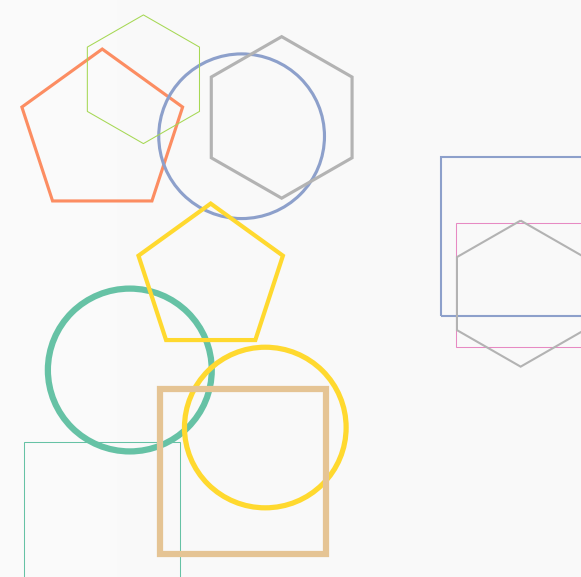[{"shape": "square", "thickness": 0.5, "radius": 0.67, "center": [0.176, 0.1]}, {"shape": "circle", "thickness": 3, "radius": 0.7, "center": [0.223, 0.358]}, {"shape": "pentagon", "thickness": 1.5, "radius": 0.73, "center": [0.176, 0.769]}, {"shape": "circle", "thickness": 1.5, "radius": 0.71, "center": [0.416, 0.763]}, {"shape": "square", "thickness": 1, "radius": 0.69, "center": [0.897, 0.589]}, {"shape": "square", "thickness": 0.5, "radius": 0.54, "center": [0.893, 0.506]}, {"shape": "hexagon", "thickness": 0.5, "radius": 0.56, "center": [0.247, 0.862]}, {"shape": "pentagon", "thickness": 2, "radius": 0.65, "center": [0.362, 0.516]}, {"shape": "circle", "thickness": 2.5, "radius": 0.7, "center": [0.456, 0.259]}, {"shape": "square", "thickness": 3, "radius": 0.71, "center": [0.418, 0.182]}, {"shape": "hexagon", "thickness": 1.5, "radius": 0.7, "center": [0.485, 0.796]}, {"shape": "hexagon", "thickness": 1, "radius": 0.63, "center": [0.896, 0.491]}]